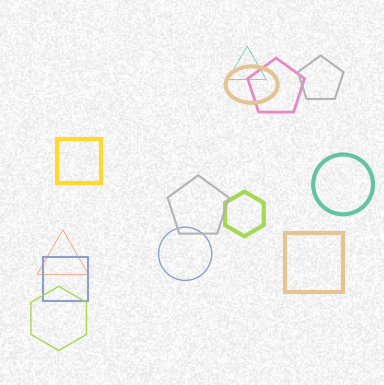[{"shape": "triangle", "thickness": 0.5, "radius": 0.29, "center": [0.642, 0.822]}, {"shape": "circle", "thickness": 3, "radius": 0.39, "center": [0.891, 0.521]}, {"shape": "triangle", "thickness": 0.5, "radius": 0.39, "center": [0.163, 0.326]}, {"shape": "circle", "thickness": 1, "radius": 0.35, "center": [0.481, 0.341]}, {"shape": "square", "thickness": 1.5, "radius": 0.29, "center": [0.17, 0.275]}, {"shape": "pentagon", "thickness": 2, "radius": 0.39, "center": [0.717, 0.772]}, {"shape": "hexagon", "thickness": 1, "radius": 0.42, "center": [0.152, 0.173]}, {"shape": "hexagon", "thickness": 3, "radius": 0.29, "center": [0.635, 0.444]}, {"shape": "square", "thickness": 3, "radius": 0.29, "center": [0.205, 0.582]}, {"shape": "oval", "thickness": 3, "radius": 0.34, "center": [0.654, 0.78]}, {"shape": "square", "thickness": 3, "radius": 0.38, "center": [0.815, 0.317]}, {"shape": "pentagon", "thickness": 1.5, "radius": 0.42, "center": [0.515, 0.461]}, {"shape": "pentagon", "thickness": 1.5, "radius": 0.31, "center": [0.833, 0.793]}]